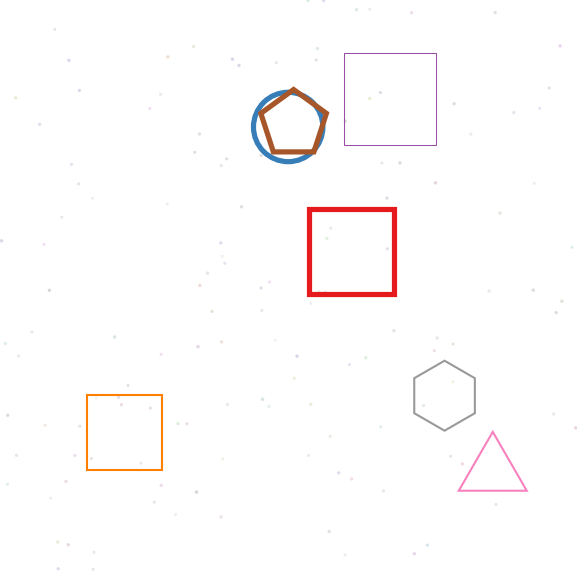[{"shape": "square", "thickness": 2.5, "radius": 0.37, "center": [0.608, 0.563]}, {"shape": "circle", "thickness": 2.5, "radius": 0.3, "center": [0.499, 0.779]}, {"shape": "square", "thickness": 0.5, "radius": 0.4, "center": [0.676, 0.828]}, {"shape": "square", "thickness": 1, "radius": 0.33, "center": [0.215, 0.251]}, {"shape": "pentagon", "thickness": 2.5, "radius": 0.3, "center": [0.508, 0.784]}, {"shape": "triangle", "thickness": 1, "radius": 0.34, "center": [0.853, 0.183]}, {"shape": "hexagon", "thickness": 1, "radius": 0.3, "center": [0.77, 0.314]}]